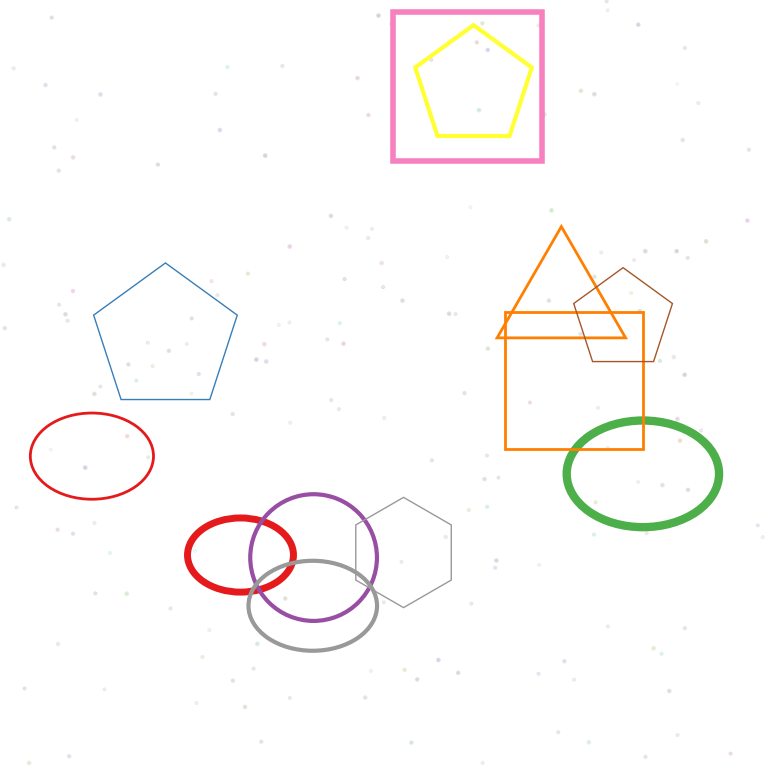[{"shape": "oval", "thickness": 1, "radius": 0.4, "center": [0.119, 0.408]}, {"shape": "oval", "thickness": 2.5, "radius": 0.34, "center": [0.312, 0.279]}, {"shape": "pentagon", "thickness": 0.5, "radius": 0.49, "center": [0.215, 0.56]}, {"shape": "oval", "thickness": 3, "radius": 0.49, "center": [0.835, 0.385]}, {"shape": "circle", "thickness": 1.5, "radius": 0.41, "center": [0.407, 0.276]}, {"shape": "triangle", "thickness": 1, "radius": 0.48, "center": [0.729, 0.609]}, {"shape": "square", "thickness": 1, "radius": 0.45, "center": [0.745, 0.506]}, {"shape": "pentagon", "thickness": 1.5, "radius": 0.4, "center": [0.615, 0.888]}, {"shape": "pentagon", "thickness": 0.5, "radius": 0.34, "center": [0.809, 0.585]}, {"shape": "square", "thickness": 2, "radius": 0.48, "center": [0.607, 0.888]}, {"shape": "hexagon", "thickness": 0.5, "radius": 0.36, "center": [0.524, 0.282]}, {"shape": "oval", "thickness": 1.5, "radius": 0.42, "center": [0.406, 0.213]}]